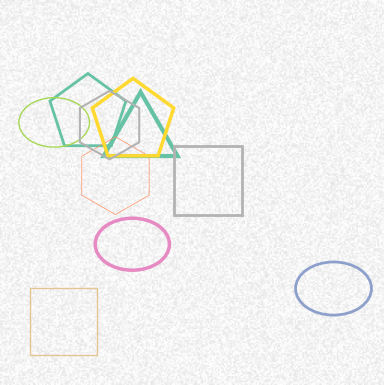[{"shape": "triangle", "thickness": 3, "radius": 0.55, "center": [0.365, 0.65]}, {"shape": "pentagon", "thickness": 2, "radius": 0.52, "center": [0.228, 0.705]}, {"shape": "hexagon", "thickness": 0.5, "radius": 0.5, "center": [0.3, 0.544]}, {"shape": "oval", "thickness": 2, "radius": 0.49, "center": [0.866, 0.251]}, {"shape": "oval", "thickness": 2.5, "radius": 0.48, "center": [0.344, 0.366]}, {"shape": "oval", "thickness": 1, "radius": 0.46, "center": [0.141, 0.682]}, {"shape": "pentagon", "thickness": 2.5, "radius": 0.56, "center": [0.345, 0.685]}, {"shape": "square", "thickness": 1, "radius": 0.44, "center": [0.166, 0.166]}, {"shape": "hexagon", "thickness": 1.5, "radius": 0.44, "center": [0.285, 0.675]}, {"shape": "square", "thickness": 2, "radius": 0.44, "center": [0.541, 0.531]}]